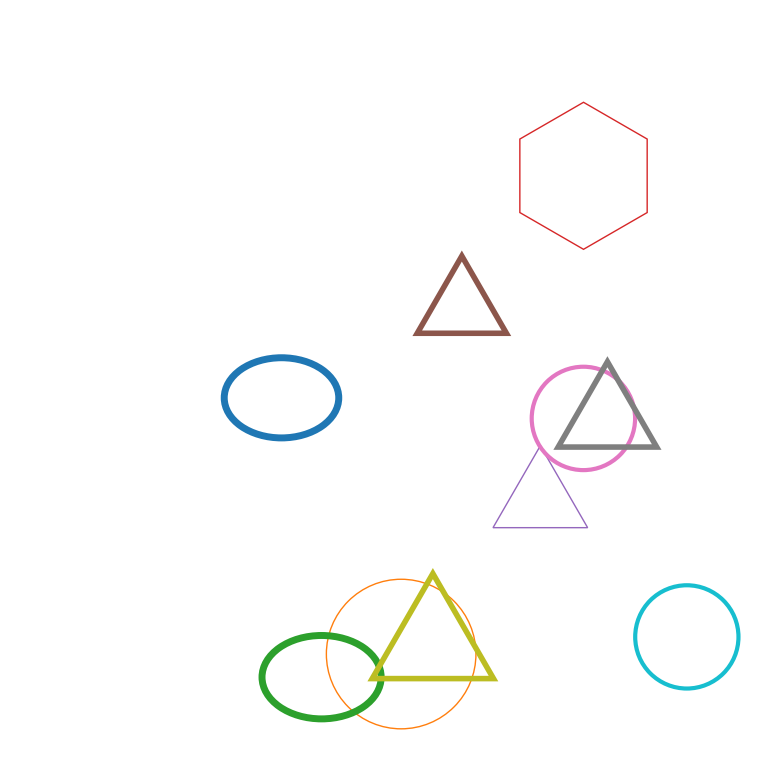[{"shape": "oval", "thickness": 2.5, "radius": 0.37, "center": [0.366, 0.483]}, {"shape": "circle", "thickness": 0.5, "radius": 0.49, "center": [0.521, 0.151]}, {"shape": "oval", "thickness": 2.5, "radius": 0.39, "center": [0.418, 0.121]}, {"shape": "hexagon", "thickness": 0.5, "radius": 0.48, "center": [0.758, 0.772]}, {"shape": "triangle", "thickness": 0.5, "radius": 0.35, "center": [0.702, 0.35]}, {"shape": "triangle", "thickness": 2, "radius": 0.33, "center": [0.6, 0.601]}, {"shape": "circle", "thickness": 1.5, "radius": 0.34, "center": [0.758, 0.457]}, {"shape": "triangle", "thickness": 2, "radius": 0.37, "center": [0.789, 0.456]}, {"shape": "triangle", "thickness": 2, "radius": 0.45, "center": [0.562, 0.164]}, {"shape": "circle", "thickness": 1.5, "radius": 0.34, "center": [0.892, 0.173]}]